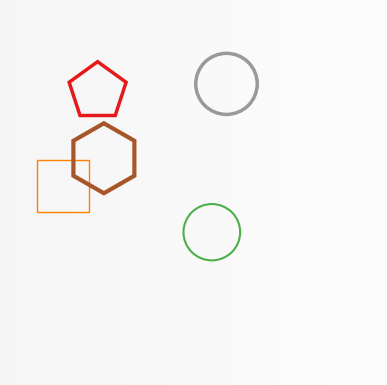[{"shape": "pentagon", "thickness": 2.5, "radius": 0.39, "center": [0.252, 0.762]}, {"shape": "circle", "thickness": 1.5, "radius": 0.37, "center": [0.547, 0.397]}, {"shape": "square", "thickness": 1, "radius": 0.34, "center": [0.162, 0.518]}, {"shape": "hexagon", "thickness": 3, "radius": 0.45, "center": [0.268, 0.589]}, {"shape": "circle", "thickness": 2.5, "radius": 0.4, "center": [0.585, 0.782]}]